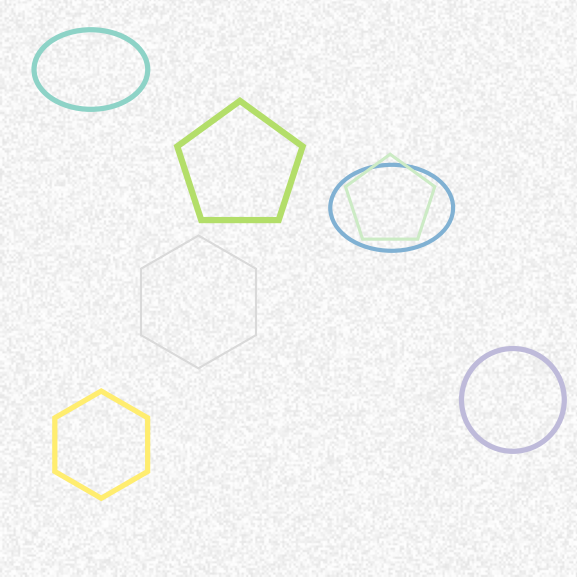[{"shape": "oval", "thickness": 2.5, "radius": 0.49, "center": [0.157, 0.879]}, {"shape": "circle", "thickness": 2.5, "radius": 0.44, "center": [0.888, 0.307]}, {"shape": "oval", "thickness": 2, "radius": 0.53, "center": [0.678, 0.639]}, {"shape": "pentagon", "thickness": 3, "radius": 0.57, "center": [0.415, 0.71]}, {"shape": "hexagon", "thickness": 1, "radius": 0.57, "center": [0.344, 0.476]}, {"shape": "pentagon", "thickness": 1.5, "radius": 0.41, "center": [0.676, 0.651]}, {"shape": "hexagon", "thickness": 2.5, "radius": 0.46, "center": [0.175, 0.229]}]